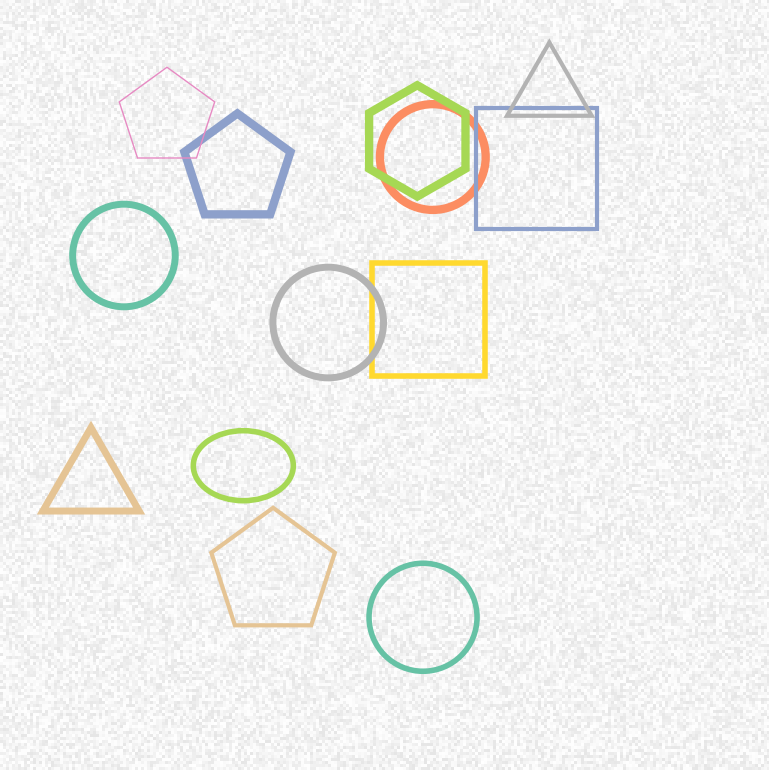[{"shape": "circle", "thickness": 2, "radius": 0.35, "center": [0.549, 0.198]}, {"shape": "circle", "thickness": 2.5, "radius": 0.33, "center": [0.161, 0.668]}, {"shape": "circle", "thickness": 3, "radius": 0.34, "center": [0.562, 0.796]}, {"shape": "square", "thickness": 1.5, "radius": 0.39, "center": [0.697, 0.781]}, {"shape": "pentagon", "thickness": 3, "radius": 0.36, "center": [0.308, 0.78]}, {"shape": "pentagon", "thickness": 0.5, "radius": 0.33, "center": [0.217, 0.848]}, {"shape": "hexagon", "thickness": 3, "radius": 0.36, "center": [0.542, 0.817]}, {"shape": "oval", "thickness": 2, "radius": 0.32, "center": [0.316, 0.395]}, {"shape": "square", "thickness": 2, "radius": 0.37, "center": [0.557, 0.585]}, {"shape": "triangle", "thickness": 2.5, "radius": 0.36, "center": [0.118, 0.372]}, {"shape": "pentagon", "thickness": 1.5, "radius": 0.42, "center": [0.355, 0.256]}, {"shape": "triangle", "thickness": 1.5, "radius": 0.32, "center": [0.713, 0.881]}, {"shape": "circle", "thickness": 2.5, "radius": 0.36, "center": [0.426, 0.581]}]